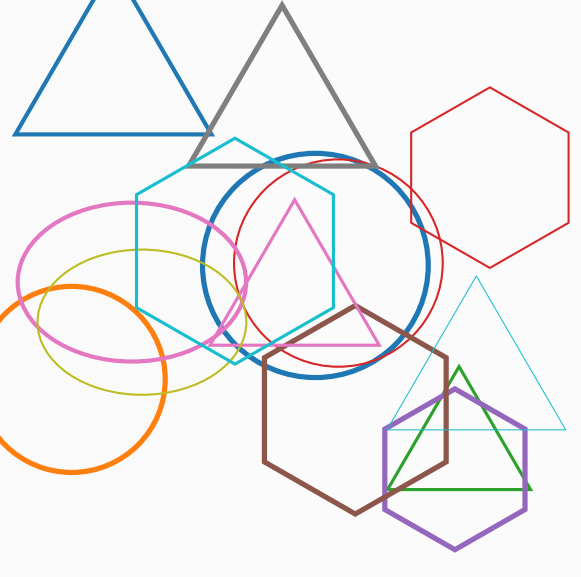[{"shape": "triangle", "thickness": 2, "radius": 0.97, "center": [0.195, 0.864]}, {"shape": "circle", "thickness": 2.5, "radius": 0.97, "center": [0.543, 0.539]}, {"shape": "circle", "thickness": 2.5, "radius": 0.81, "center": [0.123, 0.342]}, {"shape": "triangle", "thickness": 1.5, "radius": 0.71, "center": [0.79, 0.222]}, {"shape": "hexagon", "thickness": 1, "radius": 0.78, "center": [0.843, 0.692]}, {"shape": "circle", "thickness": 1, "radius": 0.9, "center": [0.582, 0.544]}, {"shape": "hexagon", "thickness": 2.5, "radius": 0.7, "center": [0.783, 0.187]}, {"shape": "hexagon", "thickness": 2.5, "radius": 0.9, "center": [0.611, 0.29]}, {"shape": "triangle", "thickness": 1.5, "radius": 0.84, "center": [0.507, 0.485]}, {"shape": "oval", "thickness": 2, "radius": 0.98, "center": [0.227, 0.511]}, {"shape": "triangle", "thickness": 2.5, "radius": 0.93, "center": [0.485, 0.804]}, {"shape": "oval", "thickness": 1, "radius": 0.9, "center": [0.244, 0.441]}, {"shape": "hexagon", "thickness": 1.5, "radius": 0.98, "center": [0.404, 0.564]}, {"shape": "triangle", "thickness": 0.5, "radius": 0.89, "center": [0.819, 0.344]}]